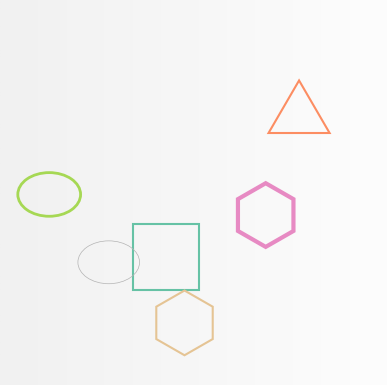[{"shape": "square", "thickness": 1.5, "radius": 0.43, "center": [0.429, 0.332]}, {"shape": "triangle", "thickness": 1.5, "radius": 0.45, "center": [0.772, 0.7]}, {"shape": "hexagon", "thickness": 3, "radius": 0.41, "center": [0.686, 0.441]}, {"shape": "oval", "thickness": 2, "radius": 0.41, "center": [0.127, 0.495]}, {"shape": "hexagon", "thickness": 1.5, "radius": 0.42, "center": [0.476, 0.161]}, {"shape": "oval", "thickness": 0.5, "radius": 0.4, "center": [0.281, 0.319]}]